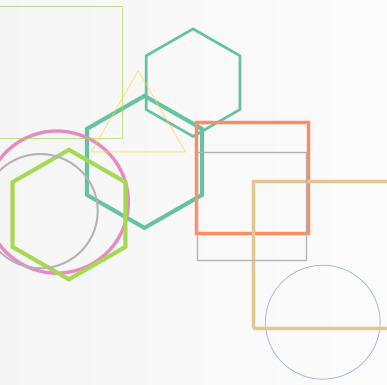[{"shape": "hexagon", "thickness": 2, "radius": 0.7, "center": [0.498, 0.785]}, {"shape": "hexagon", "thickness": 3, "radius": 0.86, "center": [0.373, 0.58]}, {"shape": "square", "thickness": 2.5, "radius": 0.72, "center": [0.65, 0.54]}, {"shape": "circle", "thickness": 0.5, "radius": 0.74, "center": [0.833, 0.163]}, {"shape": "circle", "thickness": 2.5, "radius": 0.92, "center": [0.147, 0.475]}, {"shape": "square", "thickness": 0.5, "radius": 0.86, "center": [0.143, 0.812]}, {"shape": "hexagon", "thickness": 3, "radius": 0.84, "center": [0.178, 0.443]}, {"shape": "triangle", "thickness": 0.5, "radius": 0.7, "center": [0.357, 0.676]}, {"shape": "square", "thickness": 2.5, "radius": 0.95, "center": [0.844, 0.339]}, {"shape": "square", "thickness": 1, "radius": 0.7, "center": [0.649, 0.465]}, {"shape": "circle", "thickness": 1.5, "radius": 0.74, "center": [0.104, 0.452]}]